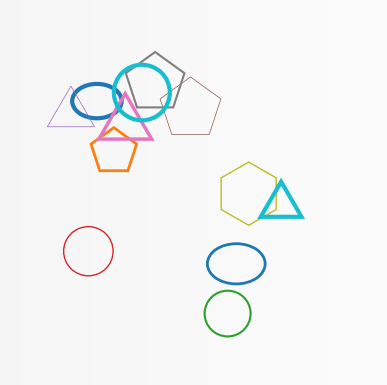[{"shape": "oval", "thickness": 3, "radius": 0.32, "center": [0.25, 0.737]}, {"shape": "oval", "thickness": 2, "radius": 0.37, "center": [0.61, 0.315]}, {"shape": "pentagon", "thickness": 2, "radius": 0.31, "center": [0.294, 0.607]}, {"shape": "circle", "thickness": 1.5, "radius": 0.3, "center": [0.587, 0.186]}, {"shape": "circle", "thickness": 1, "radius": 0.32, "center": [0.228, 0.347]}, {"shape": "triangle", "thickness": 0.5, "radius": 0.35, "center": [0.183, 0.706]}, {"shape": "pentagon", "thickness": 0.5, "radius": 0.41, "center": [0.492, 0.718]}, {"shape": "triangle", "thickness": 2.5, "radius": 0.39, "center": [0.323, 0.678]}, {"shape": "pentagon", "thickness": 1.5, "radius": 0.4, "center": [0.4, 0.785]}, {"shape": "hexagon", "thickness": 1, "radius": 0.41, "center": [0.642, 0.497]}, {"shape": "triangle", "thickness": 3, "radius": 0.3, "center": [0.726, 0.467]}, {"shape": "circle", "thickness": 3, "radius": 0.36, "center": [0.366, 0.76]}]